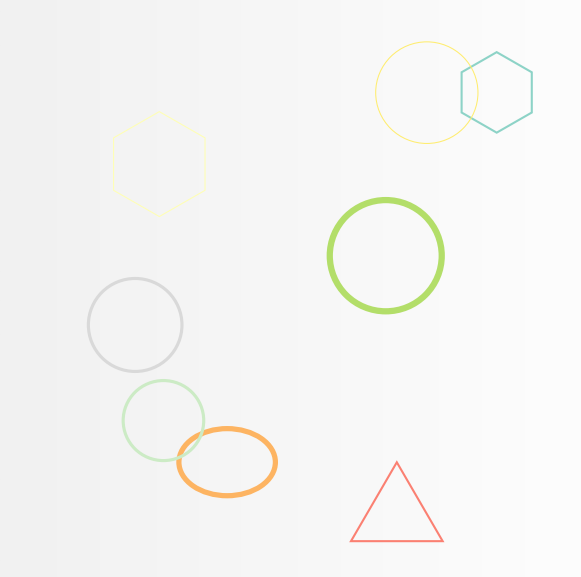[{"shape": "hexagon", "thickness": 1, "radius": 0.35, "center": [0.855, 0.839]}, {"shape": "hexagon", "thickness": 0.5, "radius": 0.45, "center": [0.274, 0.715]}, {"shape": "triangle", "thickness": 1, "radius": 0.46, "center": [0.683, 0.108]}, {"shape": "oval", "thickness": 2.5, "radius": 0.42, "center": [0.391, 0.199]}, {"shape": "circle", "thickness": 3, "radius": 0.48, "center": [0.664, 0.556]}, {"shape": "circle", "thickness": 1.5, "radius": 0.4, "center": [0.233, 0.436]}, {"shape": "circle", "thickness": 1.5, "radius": 0.35, "center": [0.281, 0.271]}, {"shape": "circle", "thickness": 0.5, "radius": 0.44, "center": [0.734, 0.839]}]